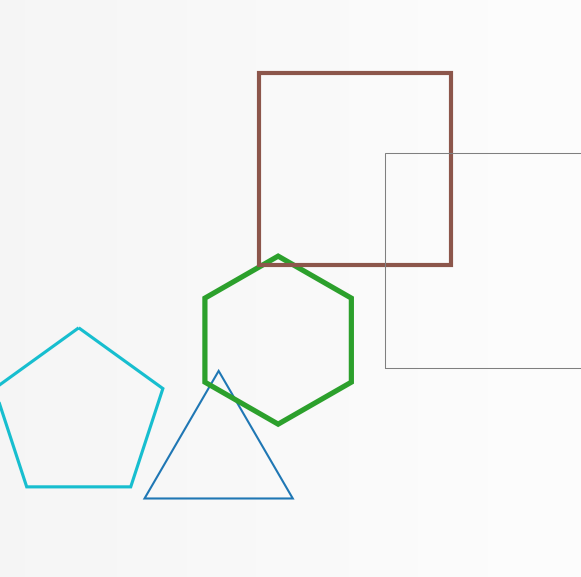[{"shape": "triangle", "thickness": 1, "radius": 0.74, "center": [0.376, 0.21]}, {"shape": "hexagon", "thickness": 2.5, "radius": 0.73, "center": [0.479, 0.41]}, {"shape": "square", "thickness": 2, "radius": 0.83, "center": [0.611, 0.707]}, {"shape": "square", "thickness": 0.5, "radius": 0.93, "center": [0.848, 0.548]}, {"shape": "pentagon", "thickness": 1.5, "radius": 0.76, "center": [0.135, 0.279]}]